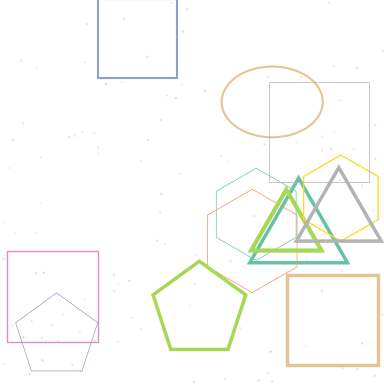[{"shape": "triangle", "thickness": 2.5, "radius": 0.73, "center": [0.776, 0.391]}, {"shape": "hexagon", "thickness": 0.5, "radius": 0.6, "center": [0.665, 0.443]}, {"shape": "hexagon", "thickness": 0.5, "radius": 0.67, "center": [0.655, 0.374]}, {"shape": "pentagon", "thickness": 0.5, "radius": 0.56, "center": [0.147, 0.127]}, {"shape": "square", "thickness": 1.5, "radius": 0.51, "center": [0.357, 0.9]}, {"shape": "square", "thickness": 1, "radius": 0.59, "center": [0.135, 0.229]}, {"shape": "triangle", "thickness": 3, "radius": 0.53, "center": [0.744, 0.402]}, {"shape": "pentagon", "thickness": 2.5, "radius": 0.63, "center": [0.518, 0.195]}, {"shape": "hexagon", "thickness": 1, "radius": 0.56, "center": [0.885, 0.486]}, {"shape": "oval", "thickness": 1.5, "radius": 0.66, "center": [0.707, 0.735]}, {"shape": "square", "thickness": 2.5, "radius": 0.59, "center": [0.864, 0.169]}, {"shape": "triangle", "thickness": 2.5, "radius": 0.64, "center": [0.88, 0.437]}, {"shape": "square", "thickness": 0.5, "radius": 0.65, "center": [0.829, 0.657]}]